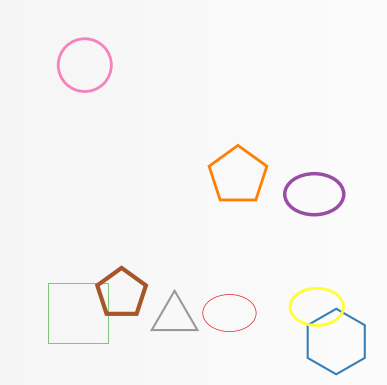[{"shape": "oval", "thickness": 0.5, "radius": 0.34, "center": [0.592, 0.187]}, {"shape": "hexagon", "thickness": 1.5, "radius": 0.43, "center": [0.868, 0.113]}, {"shape": "square", "thickness": 0.5, "radius": 0.39, "center": [0.201, 0.187]}, {"shape": "oval", "thickness": 2.5, "radius": 0.38, "center": [0.811, 0.496]}, {"shape": "pentagon", "thickness": 2, "radius": 0.39, "center": [0.614, 0.544]}, {"shape": "oval", "thickness": 2, "radius": 0.35, "center": [0.817, 0.203]}, {"shape": "pentagon", "thickness": 3, "radius": 0.33, "center": [0.314, 0.238]}, {"shape": "circle", "thickness": 2, "radius": 0.34, "center": [0.219, 0.831]}, {"shape": "triangle", "thickness": 1.5, "radius": 0.34, "center": [0.451, 0.177]}]